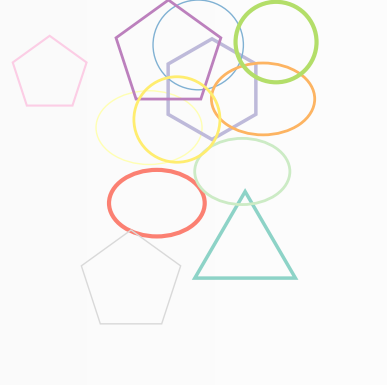[{"shape": "triangle", "thickness": 2.5, "radius": 0.75, "center": [0.633, 0.353]}, {"shape": "oval", "thickness": 1, "radius": 0.68, "center": [0.385, 0.669]}, {"shape": "hexagon", "thickness": 2.5, "radius": 0.65, "center": [0.547, 0.768]}, {"shape": "oval", "thickness": 3, "radius": 0.62, "center": [0.405, 0.472]}, {"shape": "circle", "thickness": 1, "radius": 0.58, "center": [0.511, 0.883]}, {"shape": "oval", "thickness": 2, "radius": 0.67, "center": [0.679, 0.743]}, {"shape": "circle", "thickness": 3, "radius": 0.52, "center": [0.712, 0.891]}, {"shape": "pentagon", "thickness": 1.5, "radius": 0.5, "center": [0.128, 0.807]}, {"shape": "pentagon", "thickness": 1, "radius": 0.67, "center": [0.338, 0.268]}, {"shape": "pentagon", "thickness": 2, "radius": 0.71, "center": [0.435, 0.858]}, {"shape": "oval", "thickness": 2, "radius": 0.61, "center": [0.625, 0.555]}, {"shape": "circle", "thickness": 2, "radius": 0.56, "center": [0.457, 0.69]}]